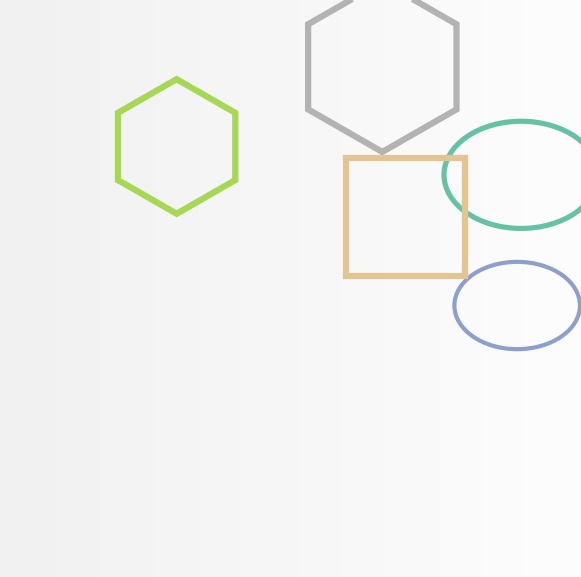[{"shape": "oval", "thickness": 2.5, "radius": 0.66, "center": [0.896, 0.696]}, {"shape": "oval", "thickness": 2, "radius": 0.54, "center": [0.89, 0.47]}, {"shape": "hexagon", "thickness": 3, "radius": 0.58, "center": [0.304, 0.746]}, {"shape": "square", "thickness": 3, "radius": 0.51, "center": [0.698, 0.623]}, {"shape": "hexagon", "thickness": 3, "radius": 0.74, "center": [0.658, 0.883]}]